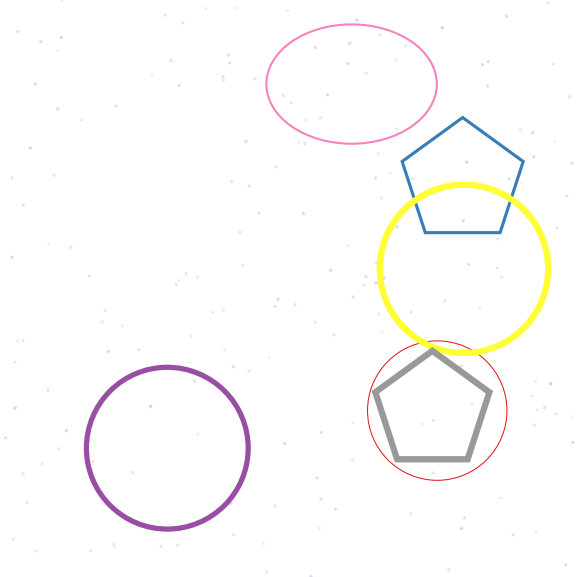[{"shape": "circle", "thickness": 0.5, "radius": 0.6, "center": [0.757, 0.288]}, {"shape": "pentagon", "thickness": 1.5, "radius": 0.55, "center": [0.801, 0.685]}, {"shape": "circle", "thickness": 2.5, "radius": 0.7, "center": [0.29, 0.223]}, {"shape": "circle", "thickness": 3, "radius": 0.73, "center": [0.803, 0.534]}, {"shape": "oval", "thickness": 1, "radius": 0.74, "center": [0.609, 0.854]}, {"shape": "pentagon", "thickness": 3, "radius": 0.52, "center": [0.749, 0.288]}]